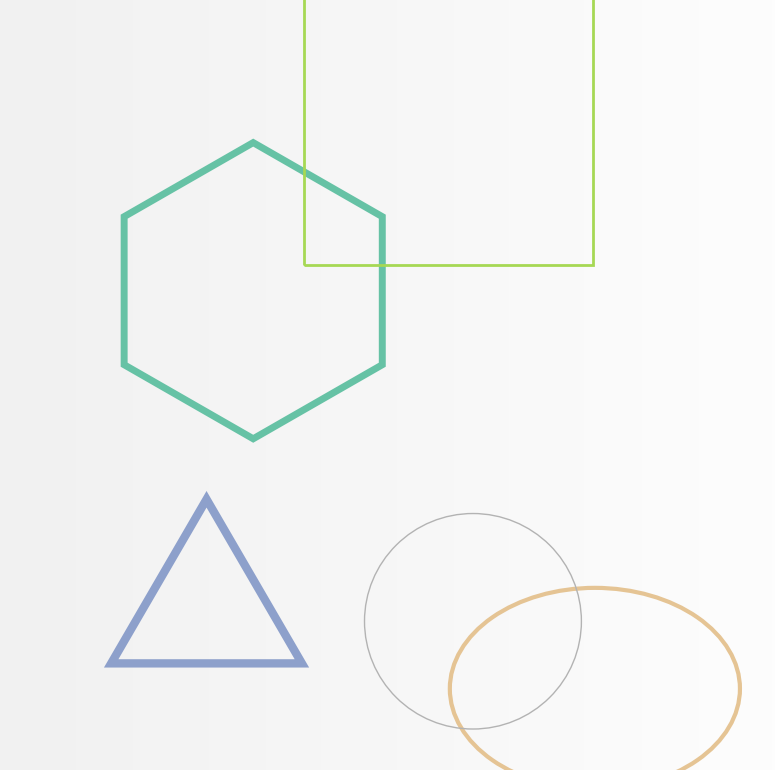[{"shape": "hexagon", "thickness": 2.5, "radius": 0.96, "center": [0.327, 0.622]}, {"shape": "triangle", "thickness": 3, "radius": 0.71, "center": [0.267, 0.21]}, {"shape": "square", "thickness": 1, "radius": 0.93, "center": [0.579, 0.843]}, {"shape": "oval", "thickness": 1.5, "radius": 0.94, "center": [0.768, 0.106]}, {"shape": "circle", "thickness": 0.5, "radius": 0.7, "center": [0.61, 0.193]}]